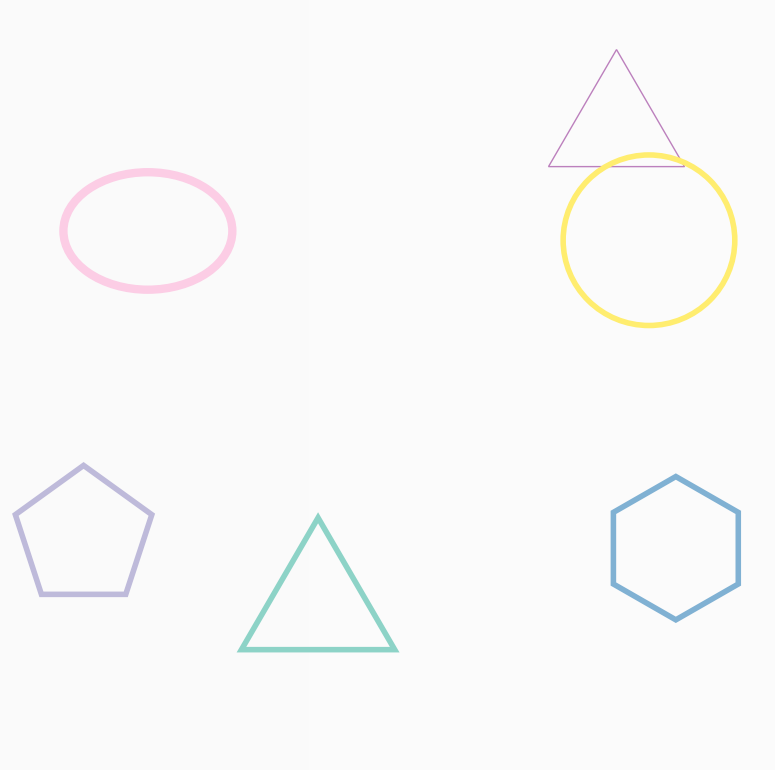[{"shape": "triangle", "thickness": 2, "radius": 0.57, "center": [0.41, 0.213]}, {"shape": "pentagon", "thickness": 2, "radius": 0.46, "center": [0.108, 0.303]}, {"shape": "hexagon", "thickness": 2, "radius": 0.47, "center": [0.872, 0.288]}, {"shape": "oval", "thickness": 3, "radius": 0.54, "center": [0.191, 0.7]}, {"shape": "triangle", "thickness": 0.5, "radius": 0.51, "center": [0.796, 0.834]}, {"shape": "circle", "thickness": 2, "radius": 0.55, "center": [0.837, 0.688]}]